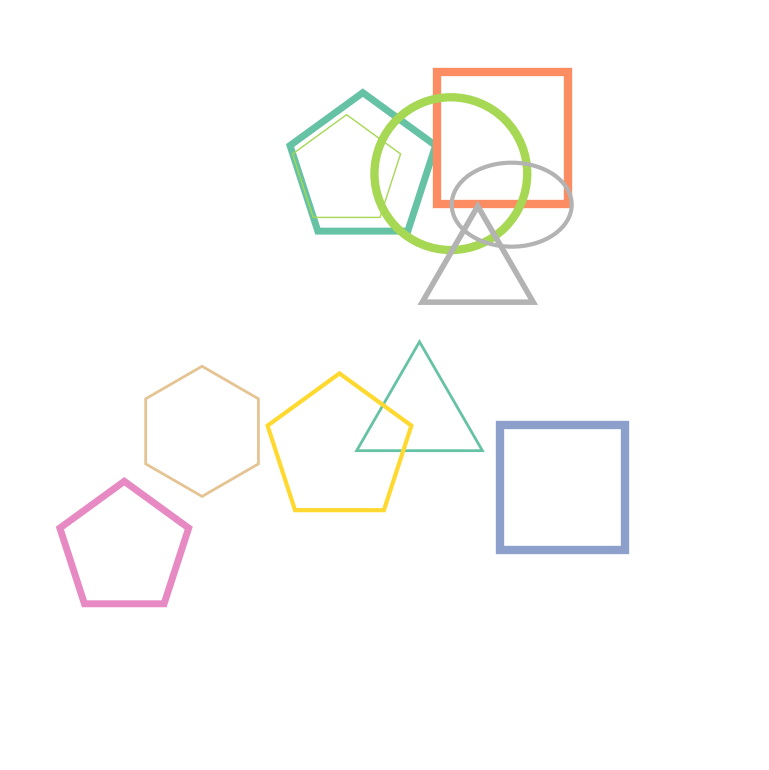[{"shape": "pentagon", "thickness": 2.5, "radius": 0.5, "center": [0.471, 0.78]}, {"shape": "triangle", "thickness": 1, "radius": 0.47, "center": [0.545, 0.462]}, {"shape": "square", "thickness": 3, "radius": 0.43, "center": [0.653, 0.821]}, {"shape": "square", "thickness": 3, "radius": 0.41, "center": [0.73, 0.366]}, {"shape": "pentagon", "thickness": 2.5, "radius": 0.44, "center": [0.161, 0.287]}, {"shape": "pentagon", "thickness": 0.5, "radius": 0.37, "center": [0.45, 0.777]}, {"shape": "circle", "thickness": 3, "radius": 0.5, "center": [0.586, 0.774]}, {"shape": "pentagon", "thickness": 1.5, "radius": 0.49, "center": [0.441, 0.417]}, {"shape": "hexagon", "thickness": 1, "radius": 0.42, "center": [0.262, 0.44]}, {"shape": "oval", "thickness": 1.5, "radius": 0.39, "center": [0.665, 0.734]}, {"shape": "triangle", "thickness": 2, "radius": 0.42, "center": [0.62, 0.649]}]